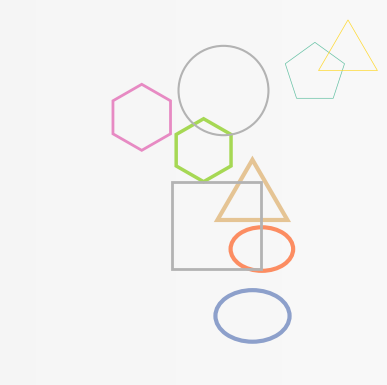[{"shape": "pentagon", "thickness": 0.5, "radius": 0.4, "center": [0.813, 0.81]}, {"shape": "oval", "thickness": 3, "radius": 0.4, "center": [0.676, 0.353]}, {"shape": "oval", "thickness": 3, "radius": 0.48, "center": [0.652, 0.179]}, {"shape": "hexagon", "thickness": 2, "radius": 0.43, "center": [0.366, 0.695]}, {"shape": "hexagon", "thickness": 2.5, "radius": 0.41, "center": [0.525, 0.61]}, {"shape": "triangle", "thickness": 0.5, "radius": 0.44, "center": [0.898, 0.861]}, {"shape": "triangle", "thickness": 3, "radius": 0.52, "center": [0.651, 0.481]}, {"shape": "square", "thickness": 2, "radius": 0.57, "center": [0.559, 0.414]}, {"shape": "circle", "thickness": 1.5, "radius": 0.58, "center": [0.577, 0.765]}]